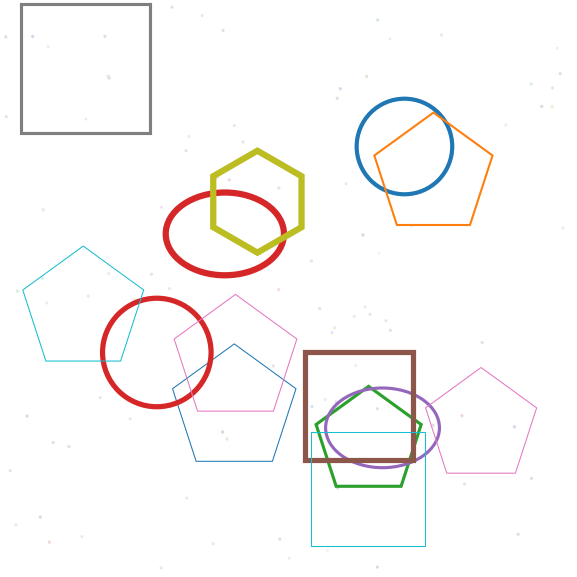[{"shape": "circle", "thickness": 2, "radius": 0.41, "center": [0.7, 0.745]}, {"shape": "pentagon", "thickness": 0.5, "radius": 0.56, "center": [0.406, 0.291]}, {"shape": "pentagon", "thickness": 1, "radius": 0.54, "center": [0.751, 0.697]}, {"shape": "pentagon", "thickness": 1.5, "radius": 0.48, "center": [0.638, 0.234]}, {"shape": "oval", "thickness": 3, "radius": 0.51, "center": [0.389, 0.594]}, {"shape": "circle", "thickness": 2.5, "radius": 0.47, "center": [0.272, 0.389]}, {"shape": "oval", "thickness": 1.5, "radius": 0.49, "center": [0.662, 0.258]}, {"shape": "square", "thickness": 2.5, "radius": 0.47, "center": [0.621, 0.296]}, {"shape": "pentagon", "thickness": 0.5, "radius": 0.56, "center": [0.408, 0.378]}, {"shape": "pentagon", "thickness": 0.5, "radius": 0.51, "center": [0.833, 0.262]}, {"shape": "square", "thickness": 1.5, "radius": 0.56, "center": [0.149, 0.88]}, {"shape": "hexagon", "thickness": 3, "radius": 0.44, "center": [0.446, 0.65]}, {"shape": "square", "thickness": 0.5, "radius": 0.49, "center": [0.638, 0.152]}, {"shape": "pentagon", "thickness": 0.5, "radius": 0.55, "center": [0.144, 0.463]}]